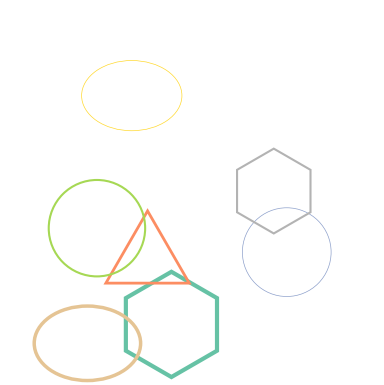[{"shape": "hexagon", "thickness": 3, "radius": 0.68, "center": [0.445, 0.157]}, {"shape": "triangle", "thickness": 2, "radius": 0.63, "center": [0.383, 0.327]}, {"shape": "circle", "thickness": 0.5, "radius": 0.58, "center": [0.745, 0.345]}, {"shape": "circle", "thickness": 1.5, "radius": 0.63, "center": [0.252, 0.407]}, {"shape": "oval", "thickness": 0.5, "radius": 0.65, "center": [0.342, 0.752]}, {"shape": "oval", "thickness": 2.5, "radius": 0.69, "center": [0.227, 0.108]}, {"shape": "hexagon", "thickness": 1.5, "radius": 0.55, "center": [0.711, 0.504]}]